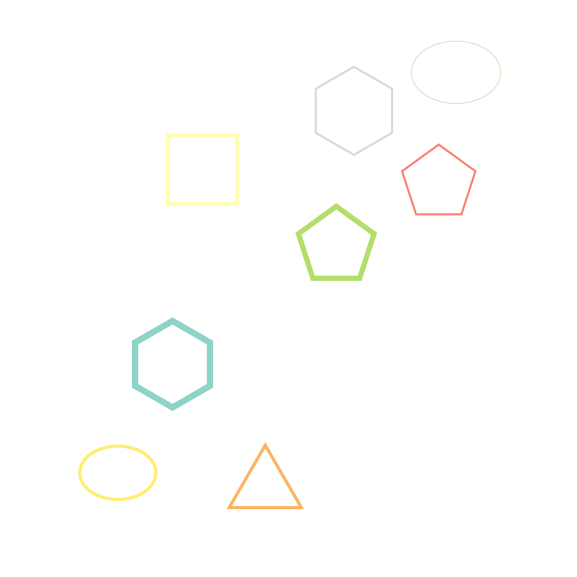[{"shape": "hexagon", "thickness": 3, "radius": 0.37, "center": [0.299, 0.368]}, {"shape": "square", "thickness": 2, "radius": 0.3, "center": [0.351, 0.706]}, {"shape": "pentagon", "thickness": 1, "radius": 0.33, "center": [0.76, 0.682]}, {"shape": "triangle", "thickness": 1.5, "radius": 0.36, "center": [0.459, 0.156]}, {"shape": "pentagon", "thickness": 2.5, "radius": 0.34, "center": [0.582, 0.573]}, {"shape": "hexagon", "thickness": 1, "radius": 0.38, "center": [0.613, 0.807]}, {"shape": "oval", "thickness": 0.5, "radius": 0.39, "center": [0.79, 0.874]}, {"shape": "oval", "thickness": 1.5, "radius": 0.33, "center": [0.204, 0.18]}]